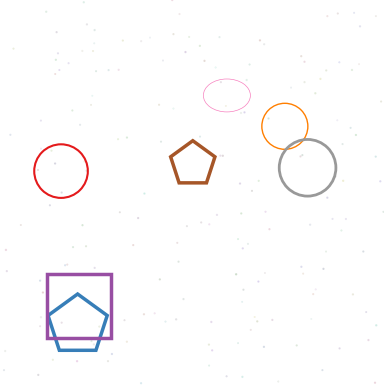[{"shape": "circle", "thickness": 1.5, "radius": 0.35, "center": [0.159, 0.556]}, {"shape": "pentagon", "thickness": 2.5, "radius": 0.4, "center": [0.202, 0.156]}, {"shape": "square", "thickness": 2.5, "radius": 0.42, "center": [0.206, 0.205]}, {"shape": "circle", "thickness": 1, "radius": 0.3, "center": [0.74, 0.672]}, {"shape": "pentagon", "thickness": 2.5, "radius": 0.3, "center": [0.501, 0.574]}, {"shape": "oval", "thickness": 0.5, "radius": 0.31, "center": [0.589, 0.752]}, {"shape": "circle", "thickness": 2, "radius": 0.37, "center": [0.799, 0.564]}]